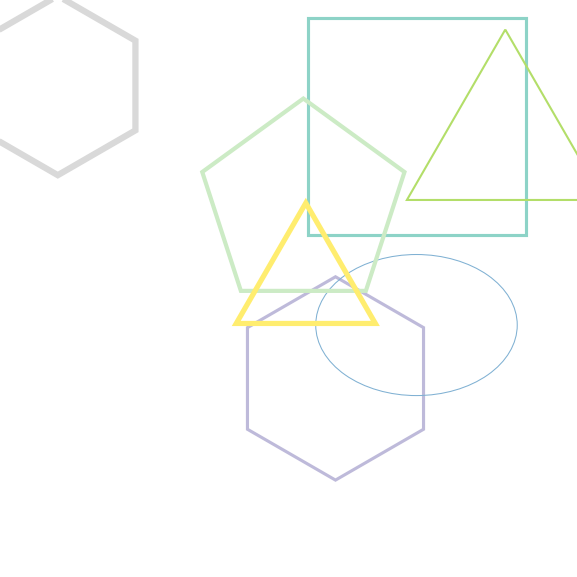[{"shape": "square", "thickness": 1.5, "radius": 0.94, "center": [0.722, 0.781]}, {"shape": "hexagon", "thickness": 1.5, "radius": 0.88, "center": [0.581, 0.344]}, {"shape": "oval", "thickness": 0.5, "radius": 0.87, "center": [0.721, 0.436]}, {"shape": "triangle", "thickness": 1, "radius": 0.98, "center": [0.875, 0.751]}, {"shape": "hexagon", "thickness": 3, "radius": 0.78, "center": [0.1, 0.851]}, {"shape": "pentagon", "thickness": 2, "radius": 0.92, "center": [0.525, 0.644]}, {"shape": "triangle", "thickness": 2.5, "radius": 0.7, "center": [0.53, 0.509]}]